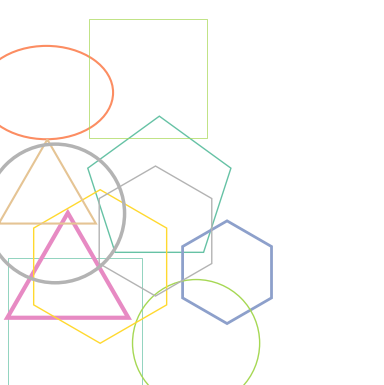[{"shape": "pentagon", "thickness": 1, "radius": 0.98, "center": [0.414, 0.503]}, {"shape": "square", "thickness": 0.5, "radius": 0.87, "center": [0.195, 0.154]}, {"shape": "oval", "thickness": 1.5, "radius": 0.87, "center": [0.121, 0.76]}, {"shape": "hexagon", "thickness": 2, "radius": 0.67, "center": [0.59, 0.293]}, {"shape": "triangle", "thickness": 3, "radius": 0.91, "center": [0.176, 0.265]}, {"shape": "circle", "thickness": 1, "radius": 0.83, "center": [0.509, 0.109]}, {"shape": "square", "thickness": 0.5, "radius": 0.77, "center": [0.384, 0.796]}, {"shape": "hexagon", "thickness": 1, "radius": 1.0, "center": [0.26, 0.308]}, {"shape": "triangle", "thickness": 1.5, "radius": 0.73, "center": [0.123, 0.492]}, {"shape": "circle", "thickness": 2.5, "radius": 0.9, "center": [0.143, 0.446]}, {"shape": "hexagon", "thickness": 1, "radius": 0.84, "center": [0.404, 0.4]}]